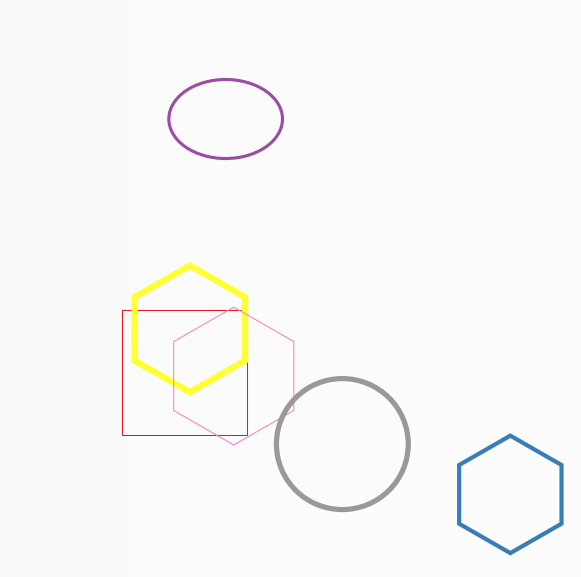[{"shape": "square", "thickness": 0.5, "radius": 0.54, "center": [0.318, 0.355]}, {"shape": "hexagon", "thickness": 2, "radius": 0.51, "center": [0.878, 0.143]}, {"shape": "oval", "thickness": 1.5, "radius": 0.49, "center": [0.388, 0.793]}, {"shape": "hexagon", "thickness": 3, "radius": 0.55, "center": [0.327, 0.43]}, {"shape": "hexagon", "thickness": 0.5, "radius": 0.6, "center": [0.402, 0.348]}, {"shape": "circle", "thickness": 2.5, "radius": 0.57, "center": [0.589, 0.23]}]